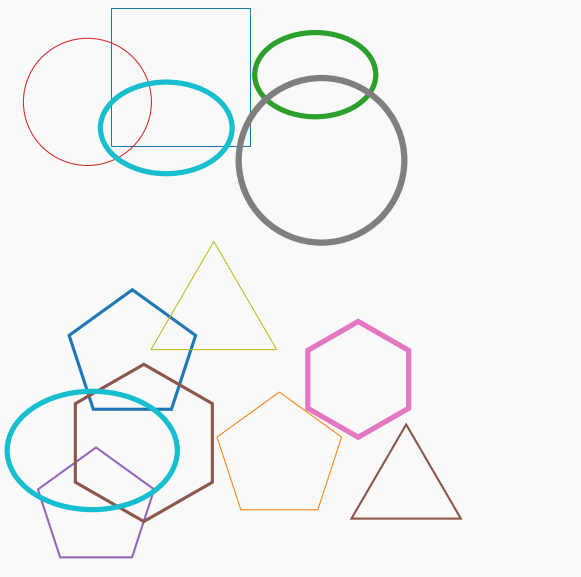[{"shape": "square", "thickness": 0.5, "radius": 0.6, "center": [0.31, 0.866]}, {"shape": "pentagon", "thickness": 1.5, "radius": 0.57, "center": [0.228, 0.383]}, {"shape": "pentagon", "thickness": 0.5, "radius": 0.56, "center": [0.481, 0.208]}, {"shape": "oval", "thickness": 2.5, "radius": 0.52, "center": [0.542, 0.87]}, {"shape": "circle", "thickness": 0.5, "radius": 0.55, "center": [0.15, 0.823]}, {"shape": "pentagon", "thickness": 1, "radius": 0.53, "center": [0.165, 0.119]}, {"shape": "hexagon", "thickness": 1.5, "radius": 0.68, "center": [0.247, 0.232]}, {"shape": "triangle", "thickness": 1, "radius": 0.54, "center": [0.699, 0.155]}, {"shape": "hexagon", "thickness": 2.5, "radius": 0.5, "center": [0.616, 0.342]}, {"shape": "circle", "thickness": 3, "radius": 0.71, "center": [0.553, 0.722]}, {"shape": "triangle", "thickness": 0.5, "radius": 0.62, "center": [0.368, 0.456]}, {"shape": "oval", "thickness": 2.5, "radius": 0.57, "center": [0.286, 0.778]}, {"shape": "oval", "thickness": 2.5, "radius": 0.73, "center": [0.159, 0.219]}]